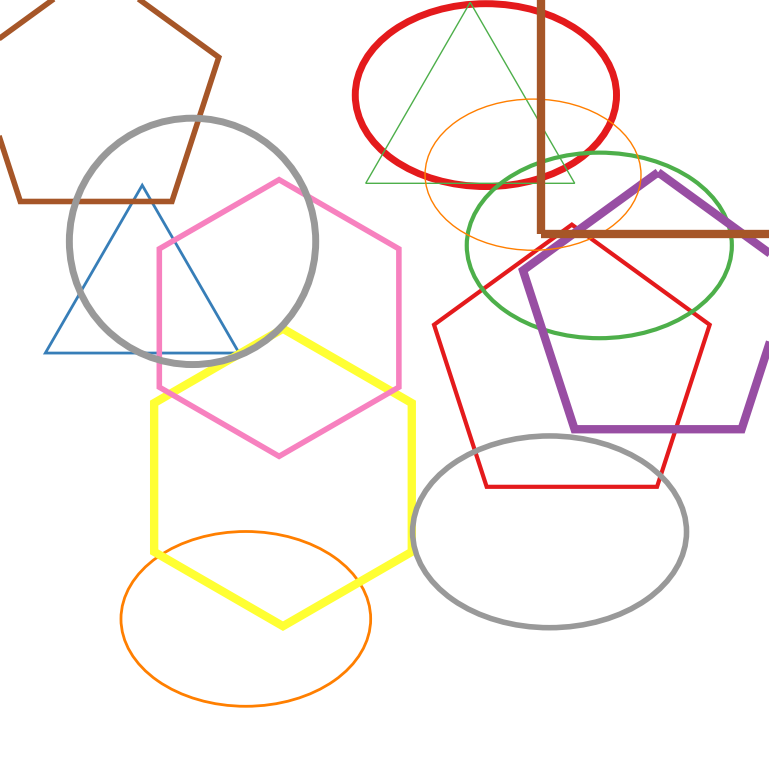[{"shape": "pentagon", "thickness": 1.5, "radius": 0.94, "center": [0.743, 0.52]}, {"shape": "oval", "thickness": 2.5, "radius": 0.85, "center": [0.631, 0.876]}, {"shape": "triangle", "thickness": 1, "radius": 0.73, "center": [0.185, 0.614]}, {"shape": "triangle", "thickness": 0.5, "radius": 0.78, "center": [0.611, 0.84]}, {"shape": "oval", "thickness": 1.5, "radius": 0.86, "center": [0.778, 0.681]}, {"shape": "pentagon", "thickness": 3, "radius": 0.92, "center": [0.855, 0.592]}, {"shape": "oval", "thickness": 1, "radius": 0.81, "center": [0.319, 0.196]}, {"shape": "oval", "thickness": 0.5, "radius": 0.7, "center": [0.692, 0.773]}, {"shape": "hexagon", "thickness": 3, "radius": 0.97, "center": [0.367, 0.38]}, {"shape": "square", "thickness": 3, "radius": 0.88, "center": [0.879, 0.873]}, {"shape": "pentagon", "thickness": 2, "radius": 0.84, "center": [0.125, 0.874]}, {"shape": "hexagon", "thickness": 2, "radius": 0.9, "center": [0.362, 0.587]}, {"shape": "oval", "thickness": 2, "radius": 0.89, "center": [0.714, 0.309]}, {"shape": "circle", "thickness": 2.5, "radius": 0.8, "center": [0.25, 0.687]}]